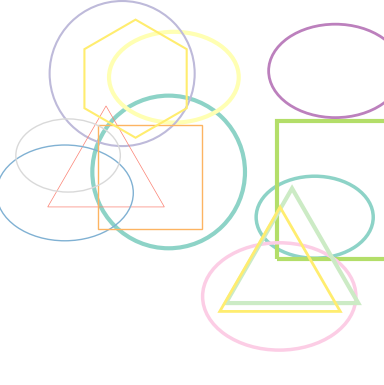[{"shape": "oval", "thickness": 2.5, "radius": 0.76, "center": [0.817, 0.436]}, {"shape": "circle", "thickness": 3, "radius": 0.99, "center": [0.438, 0.553]}, {"shape": "oval", "thickness": 3, "radius": 0.84, "center": [0.452, 0.799]}, {"shape": "circle", "thickness": 1.5, "radius": 0.94, "center": [0.317, 0.809]}, {"shape": "triangle", "thickness": 0.5, "radius": 0.87, "center": [0.275, 0.55]}, {"shape": "oval", "thickness": 1, "radius": 0.89, "center": [0.169, 0.499]}, {"shape": "square", "thickness": 1, "radius": 0.67, "center": [0.39, 0.539]}, {"shape": "square", "thickness": 3, "radius": 0.89, "center": [0.896, 0.506]}, {"shape": "oval", "thickness": 2.5, "radius": 1.0, "center": [0.725, 0.23]}, {"shape": "oval", "thickness": 1, "radius": 0.68, "center": [0.177, 0.596]}, {"shape": "oval", "thickness": 2, "radius": 0.87, "center": [0.871, 0.816]}, {"shape": "triangle", "thickness": 3, "radius": 0.99, "center": [0.759, 0.312]}, {"shape": "hexagon", "thickness": 1.5, "radius": 0.77, "center": [0.352, 0.796]}, {"shape": "triangle", "thickness": 2, "radius": 0.9, "center": [0.727, 0.281]}]